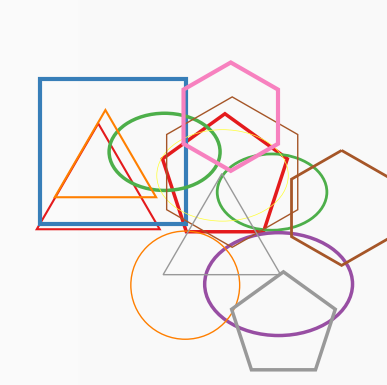[{"shape": "pentagon", "thickness": 2.5, "radius": 0.85, "center": [0.58, 0.535]}, {"shape": "triangle", "thickness": 1.5, "radius": 0.92, "center": [0.254, 0.496]}, {"shape": "square", "thickness": 3, "radius": 0.94, "center": [0.291, 0.606]}, {"shape": "oval", "thickness": 2, "radius": 0.71, "center": [0.702, 0.501]}, {"shape": "oval", "thickness": 2.5, "radius": 0.72, "center": [0.425, 0.606]}, {"shape": "oval", "thickness": 2.5, "radius": 0.95, "center": [0.719, 0.262]}, {"shape": "circle", "thickness": 1, "radius": 0.7, "center": [0.478, 0.259]}, {"shape": "triangle", "thickness": 1.5, "radius": 0.75, "center": [0.272, 0.563]}, {"shape": "oval", "thickness": 0.5, "radius": 0.85, "center": [0.574, 0.544]}, {"shape": "hexagon", "thickness": 1, "radius": 0.98, "center": [0.599, 0.553]}, {"shape": "hexagon", "thickness": 2, "radius": 0.75, "center": [0.882, 0.46]}, {"shape": "hexagon", "thickness": 3, "radius": 0.7, "center": [0.596, 0.697]}, {"shape": "triangle", "thickness": 1, "radius": 0.88, "center": [0.573, 0.374]}, {"shape": "pentagon", "thickness": 2.5, "radius": 0.7, "center": [0.731, 0.153]}]